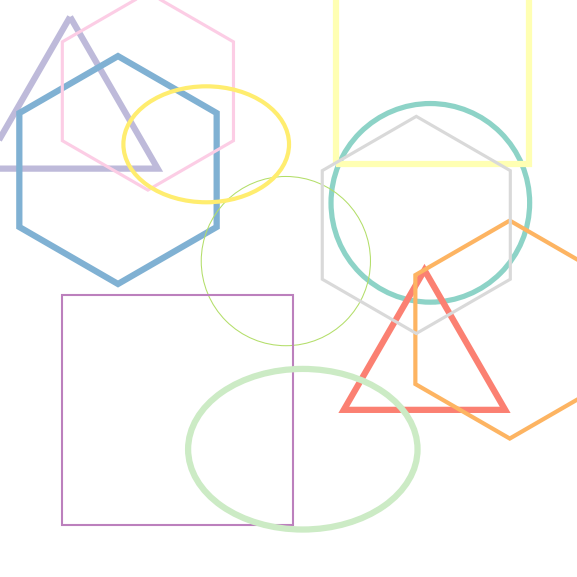[{"shape": "circle", "thickness": 2.5, "radius": 0.86, "center": [0.745, 0.648]}, {"shape": "square", "thickness": 3, "radius": 0.83, "center": [0.749, 0.882]}, {"shape": "triangle", "thickness": 3, "radius": 0.88, "center": [0.121, 0.795]}, {"shape": "triangle", "thickness": 3, "radius": 0.81, "center": [0.735, 0.37]}, {"shape": "hexagon", "thickness": 3, "radius": 0.99, "center": [0.204, 0.705]}, {"shape": "hexagon", "thickness": 2, "radius": 0.94, "center": [0.883, 0.428]}, {"shape": "circle", "thickness": 0.5, "radius": 0.73, "center": [0.495, 0.547]}, {"shape": "hexagon", "thickness": 1.5, "radius": 0.86, "center": [0.256, 0.841]}, {"shape": "hexagon", "thickness": 1.5, "radius": 0.94, "center": [0.721, 0.61]}, {"shape": "square", "thickness": 1, "radius": 1.0, "center": [0.307, 0.289]}, {"shape": "oval", "thickness": 3, "radius": 0.99, "center": [0.524, 0.221]}, {"shape": "oval", "thickness": 2, "radius": 0.72, "center": [0.357, 0.749]}]